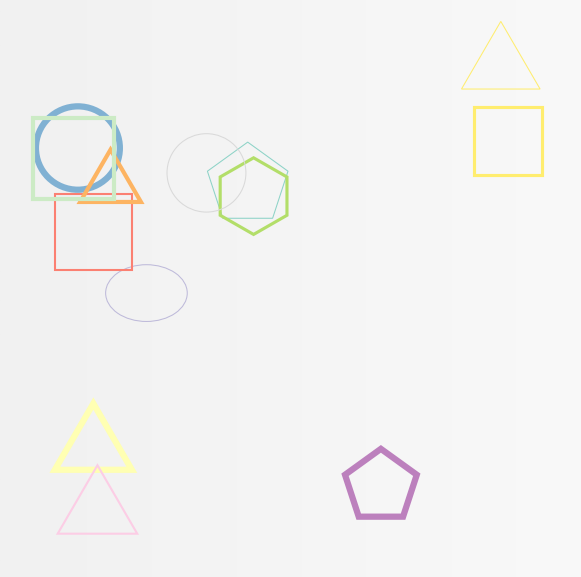[{"shape": "pentagon", "thickness": 0.5, "radius": 0.36, "center": [0.426, 0.68]}, {"shape": "triangle", "thickness": 3, "radius": 0.38, "center": [0.161, 0.224]}, {"shape": "oval", "thickness": 0.5, "radius": 0.35, "center": [0.252, 0.492]}, {"shape": "square", "thickness": 1, "radius": 0.33, "center": [0.16, 0.597]}, {"shape": "circle", "thickness": 3, "radius": 0.36, "center": [0.134, 0.743]}, {"shape": "triangle", "thickness": 2, "radius": 0.3, "center": [0.19, 0.68]}, {"shape": "hexagon", "thickness": 1.5, "radius": 0.33, "center": [0.436, 0.66]}, {"shape": "triangle", "thickness": 1, "radius": 0.4, "center": [0.168, 0.114]}, {"shape": "circle", "thickness": 0.5, "radius": 0.34, "center": [0.355, 0.7]}, {"shape": "pentagon", "thickness": 3, "radius": 0.32, "center": [0.655, 0.157]}, {"shape": "square", "thickness": 2, "radius": 0.35, "center": [0.127, 0.725]}, {"shape": "square", "thickness": 1.5, "radius": 0.29, "center": [0.874, 0.754]}, {"shape": "triangle", "thickness": 0.5, "radius": 0.39, "center": [0.862, 0.884]}]